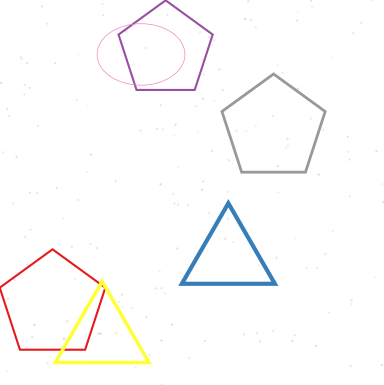[{"shape": "pentagon", "thickness": 1.5, "radius": 0.72, "center": [0.136, 0.208]}, {"shape": "triangle", "thickness": 3, "radius": 0.7, "center": [0.593, 0.333]}, {"shape": "pentagon", "thickness": 1.5, "radius": 0.64, "center": [0.43, 0.87]}, {"shape": "triangle", "thickness": 2.5, "radius": 0.7, "center": [0.265, 0.129]}, {"shape": "oval", "thickness": 0.5, "radius": 0.57, "center": [0.366, 0.859]}, {"shape": "pentagon", "thickness": 2, "radius": 0.7, "center": [0.711, 0.667]}]